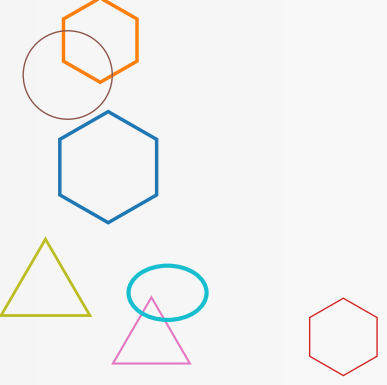[{"shape": "hexagon", "thickness": 2.5, "radius": 0.72, "center": [0.279, 0.566]}, {"shape": "hexagon", "thickness": 2.5, "radius": 0.55, "center": [0.259, 0.896]}, {"shape": "hexagon", "thickness": 1, "radius": 0.5, "center": [0.886, 0.125]}, {"shape": "circle", "thickness": 1, "radius": 0.57, "center": [0.175, 0.805]}, {"shape": "triangle", "thickness": 1.5, "radius": 0.57, "center": [0.391, 0.113]}, {"shape": "triangle", "thickness": 2, "radius": 0.66, "center": [0.117, 0.247]}, {"shape": "oval", "thickness": 3, "radius": 0.5, "center": [0.432, 0.239]}]